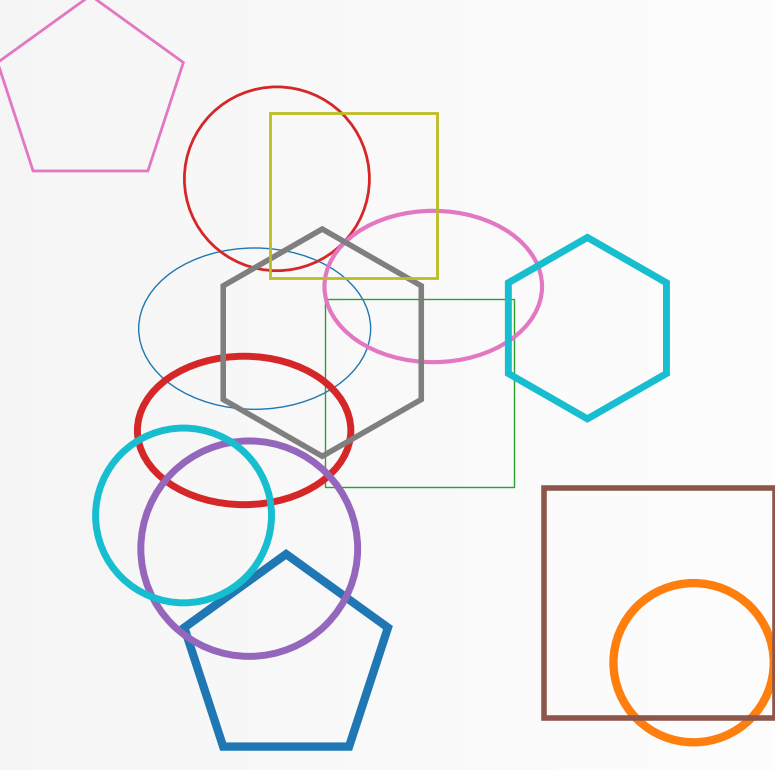[{"shape": "pentagon", "thickness": 3, "radius": 0.69, "center": [0.369, 0.142]}, {"shape": "oval", "thickness": 0.5, "radius": 0.75, "center": [0.329, 0.573]}, {"shape": "circle", "thickness": 3, "radius": 0.52, "center": [0.895, 0.139]}, {"shape": "square", "thickness": 0.5, "radius": 0.61, "center": [0.542, 0.49]}, {"shape": "oval", "thickness": 2.5, "radius": 0.69, "center": [0.315, 0.441]}, {"shape": "circle", "thickness": 1, "radius": 0.6, "center": [0.357, 0.768]}, {"shape": "circle", "thickness": 2.5, "radius": 0.7, "center": [0.322, 0.287]}, {"shape": "square", "thickness": 2, "radius": 0.75, "center": [0.851, 0.217]}, {"shape": "pentagon", "thickness": 1, "radius": 0.63, "center": [0.117, 0.88]}, {"shape": "oval", "thickness": 1.5, "radius": 0.7, "center": [0.559, 0.628]}, {"shape": "hexagon", "thickness": 2, "radius": 0.74, "center": [0.416, 0.555]}, {"shape": "square", "thickness": 1, "radius": 0.54, "center": [0.456, 0.746]}, {"shape": "circle", "thickness": 2.5, "radius": 0.57, "center": [0.237, 0.331]}, {"shape": "hexagon", "thickness": 2.5, "radius": 0.59, "center": [0.758, 0.574]}]